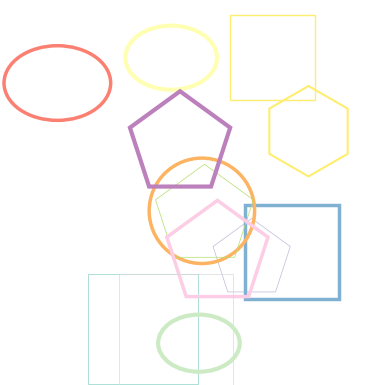[{"shape": "square", "thickness": 0.5, "radius": 0.72, "center": [0.371, 0.145]}, {"shape": "oval", "thickness": 3, "radius": 0.59, "center": [0.445, 0.85]}, {"shape": "pentagon", "thickness": 0.5, "radius": 0.53, "center": [0.654, 0.327]}, {"shape": "oval", "thickness": 2.5, "radius": 0.69, "center": [0.149, 0.784]}, {"shape": "square", "thickness": 2.5, "radius": 0.61, "center": [0.759, 0.346]}, {"shape": "circle", "thickness": 2.5, "radius": 0.68, "center": [0.524, 0.452]}, {"shape": "pentagon", "thickness": 0.5, "radius": 0.67, "center": [0.531, 0.44]}, {"shape": "pentagon", "thickness": 2.5, "radius": 0.69, "center": [0.565, 0.341]}, {"shape": "square", "thickness": 0.5, "radius": 0.74, "center": [0.457, 0.142]}, {"shape": "pentagon", "thickness": 3, "radius": 0.68, "center": [0.468, 0.626]}, {"shape": "oval", "thickness": 3, "radius": 0.53, "center": [0.517, 0.109]}, {"shape": "square", "thickness": 1, "radius": 0.55, "center": [0.709, 0.852]}, {"shape": "hexagon", "thickness": 1.5, "radius": 0.59, "center": [0.801, 0.659]}]